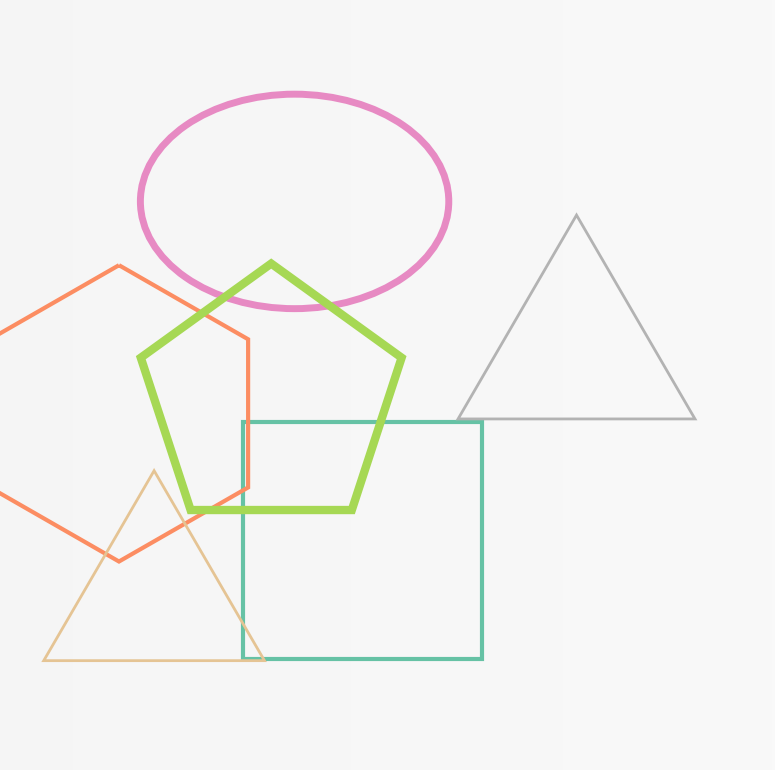[{"shape": "square", "thickness": 1.5, "radius": 0.77, "center": [0.468, 0.298]}, {"shape": "hexagon", "thickness": 1.5, "radius": 0.96, "center": [0.154, 0.463]}, {"shape": "oval", "thickness": 2.5, "radius": 0.99, "center": [0.38, 0.738]}, {"shape": "pentagon", "thickness": 3, "radius": 0.88, "center": [0.35, 0.481]}, {"shape": "triangle", "thickness": 1, "radius": 0.82, "center": [0.199, 0.224]}, {"shape": "triangle", "thickness": 1, "radius": 0.88, "center": [0.744, 0.544]}]